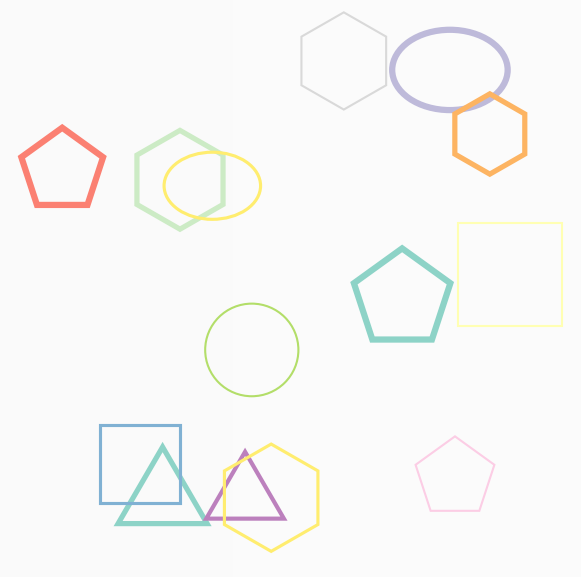[{"shape": "triangle", "thickness": 2.5, "radius": 0.44, "center": [0.28, 0.137]}, {"shape": "pentagon", "thickness": 3, "radius": 0.44, "center": [0.692, 0.482]}, {"shape": "square", "thickness": 1, "radius": 0.44, "center": [0.877, 0.524]}, {"shape": "oval", "thickness": 3, "radius": 0.5, "center": [0.774, 0.878]}, {"shape": "pentagon", "thickness": 3, "radius": 0.37, "center": [0.107, 0.704]}, {"shape": "square", "thickness": 1.5, "radius": 0.34, "center": [0.241, 0.196]}, {"shape": "hexagon", "thickness": 2.5, "radius": 0.35, "center": [0.843, 0.767]}, {"shape": "circle", "thickness": 1, "radius": 0.4, "center": [0.433, 0.393]}, {"shape": "pentagon", "thickness": 1, "radius": 0.36, "center": [0.783, 0.172]}, {"shape": "hexagon", "thickness": 1, "radius": 0.42, "center": [0.591, 0.894]}, {"shape": "triangle", "thickness": 2, "radius": 0.39, "center": [0.422, 0.14]}, {"shape": "hexagon", "thickness": 2.5, "radius": 0.43, "center": [0.31, 0.688]}, {"shape": "hexagon", "thickness": 1.5, "radius": 0.46, "center": [0.467, 0.137]}, {"shape": "oval", "thickness": 1.5, "radius": 0.42, "center": [0.365, 0.677]}]